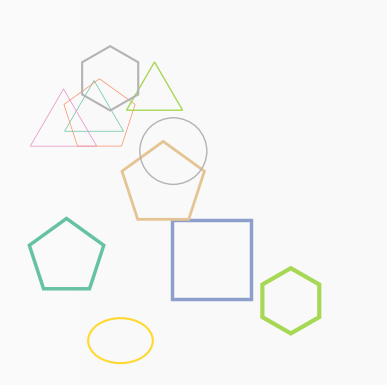[{"shape": "pentagon", "thickness": 2.5, "radius": 0.5, "center": [0.172, 0.332]}, {"shape": "triangle", "thickness": 0.5, "radius": 0.44, "center": [0.243, 0.703]}, {"shape": "pentagon", "thickness": 0.5, "radius": 0.48, "center": [0.257, 0.699]}, {"shape": "square", "thickness": 2.5, "radius": 0.51, "center": [0.545, 0.326]}, {"shape": "triangle", "thickness": 0.5, "radius": 0.5, "center": [0.164, 0.67]}, {"shape": "hexagon", "thickness": 3, "radius": 0.42, "center": [0.75, 0.219]}, {"shape": "triangle", "thickness": 1, "radius": 0.42, "center": [0.399, 0.755]}, {"shape": "oval", "thickness": 1.5, "radius": 0.42, "center": [0.311, 0.115]}, {"shape": "pentagon", "thickness": 2, "radius": 0.56, "center": [0.421, 0.521]}, {"shape": "hexagon", "thickness": 1.5, "radius": 0.42, "center": [0.284, 0.797]}, {"shape": "circle", "thickness": 1, "radius": 0.43, "center": [0.447, 0.608]}]